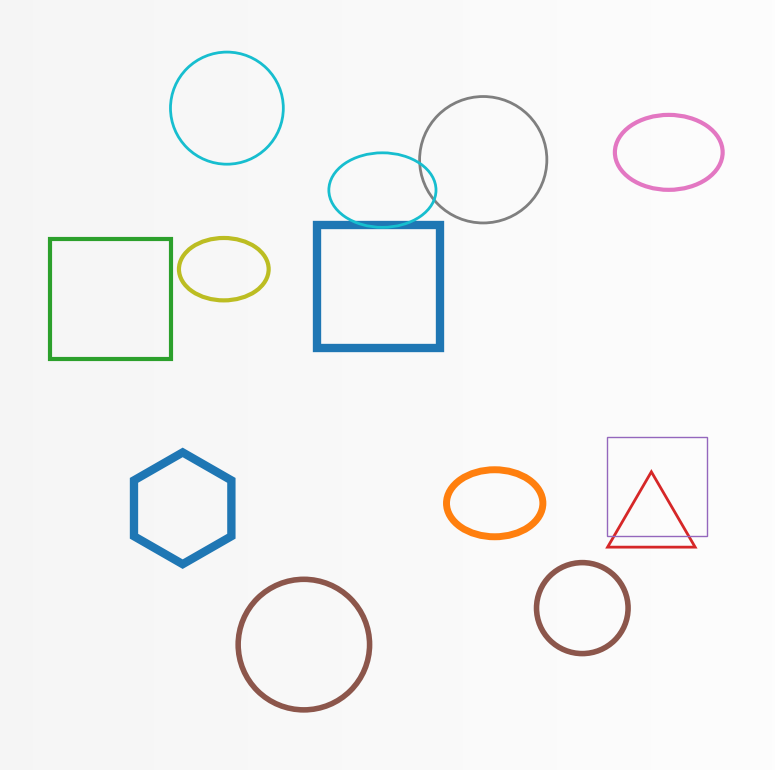[{"shape": "hexagon", "thickness": 3, "radius": 0.36, "center": [0.236, 0.34]}, {"shape": "square", "thickness": 3, "radius": 0.4, "center": [0.489, 0.628]}, {"shape": "oval", "thickness": 2.5, "radius": 0.31, "center": [0.638, 0.346]}, {"shape": "square", "thickness": 1.5, "radius": 0.39, "center": [0.142, 0.612]}, {"shape": "triangle", "thickness": 1, "radius": 0.33, "center": [0.84, 0.322]}, {"shape": "square", "thickness": 0.5, "radius": 0.32, "center": [0.847, 0.369]}, {"shape": "circle", "thickness": 2, "radius": 0.42, "center": [0.392, 0.163]}, {"shape": "circle", "thickness": 2, "radius": 0.3, "center": [0.751, 0.21]}, {"shape": "oval", "thickness": 1.5, "radius": 0.35, "center": [0.863, 0.802]}, {"shape": "circle", "thickness": 1, "radius": 0.41, "center": [0.624, 0.793]}, {"shape": "oval", "thickness": 1.5, "radius": 0.29, "center": [0.289, 0.65]}, {"shape": "circle", "thickness": 1, "radius": 0.36, "center": [0.293, 0.86]}, {"shape": "oval", "thickness": 1, "radius": 0.35, "center": [0.493, 0.753]}]